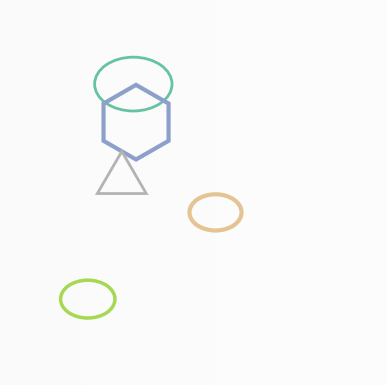[{"shape": "oval", "thickness": 2, "radius": 0.5, "center": [0.344, 0.782]}, {"shape": "hexagon", "thickness": 3, "radius": 0.48, "center": [0.351, 0.683]}, {"shape": "oval", "thickness": 2.5, "radius": 0.35, "center": [0.226, 0.223]}, {"shape": "oval", "thickness": 3, "radius": 0.34, "center": [0.556, 0.448]}, {"shape": "triangle", "thickness": 2, "radius": 0.36, "center": [0.314, 0.534]}]